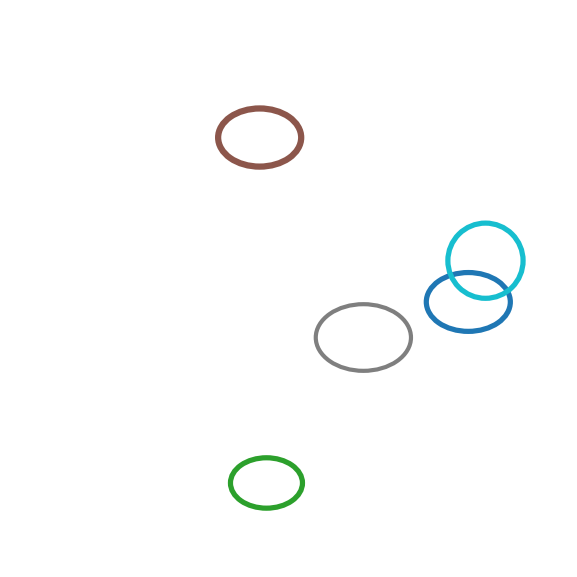[{"shape": "oval", "thickness": 2.5, "radius": 0.36, "center": [0.811, 0.476]}, {"shape": "oval", "thickness": 2.5, "radius": 0.31, "center": [0.461, 0.163]}, {"shape": "oval", "thickness": 3, "radius": 0.36, "center": [0.45, 0.761]}, {"shape": "oval", "thickness": 2, "radius": 0.41, "center": [0.629, 0.415]}, {"shape": "circle", "thickness": 2.5, "radius": 0.33, "center": [0.841, 0.548]}]